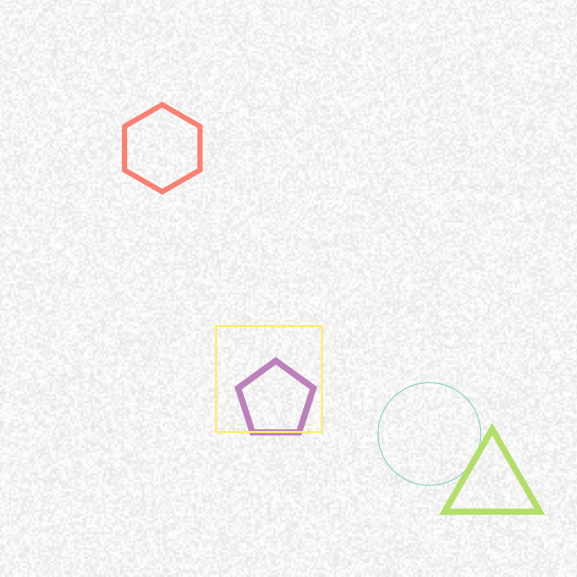[{"shape": "circle", "thickness": 0.5, "radius": 0.44, "center": [0.744, 0.248]}, {"shape": "hexagon", "thickness": 2.5, "radius": 0.38, "center": [0.281, 0.743]}, {"shape": "triangle", "thickness": 3, "radius": 0.48, "center": [0.852, 0.161]}, {"shape": "pentagon", "thickness": 3, "radius": 0.34, "center": [0.478, 0.306]}, {"shape": "square", "thickness": 1, "radius": 0.46, "center": [0.466, 0.343]}]